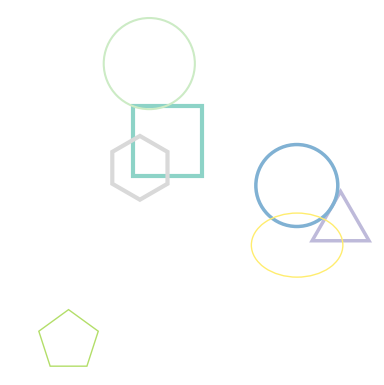[{"shape": "square", "thickness": 3, "radius": 0.45, "center": [0.435, 0.633]}, {"shape": "triangle", "thickness": 2.5, "radius": 0.43, "center": [0.885, 0.417]}, {"shape": "circle", "thickness": 2.5, "radius": 0.53, "center": [0.771, 0.518]}, {"shape": "pentagon", "thickness": 1, "radius": 0.41, "center": [0.178, 0.115]}, {"shape": "hexagon", "thickness": 3, "radius": 0.41, "center": [0.363, 0.564]}, {"shape": "circle", "thickness": 1.5, "radius": 0.59, "center": [0.388, 0.835]}, {"shape": "oval", "thickness": 1, "radius": 0.59, "center": [0.772, 0.363]}]